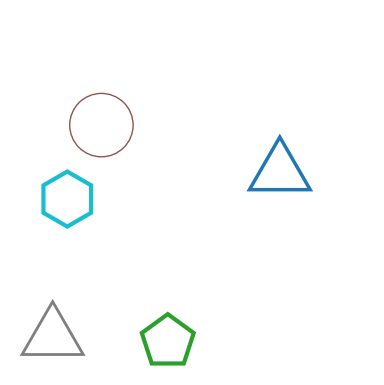[{"shape": "triangle", "thickness": 2.5, "radius": 0.46, "center": [0.727, 0.553]}, {"shape": "pentagon", "thickness": 3, "radius": 0.35, "center": [0.436, 0.113]}, {"shape": "circle", "thickness": 1, "radius": 0.41, "center": [0.263, 0.675]}, {"shape": "triangle", "thickness": 2, "radius": 0.46, "center": [0.137, 0.125]}, {"shape": "hexagon", "thickness": 3, "radius": 0.36, "center": [0.175, 0.483]}]